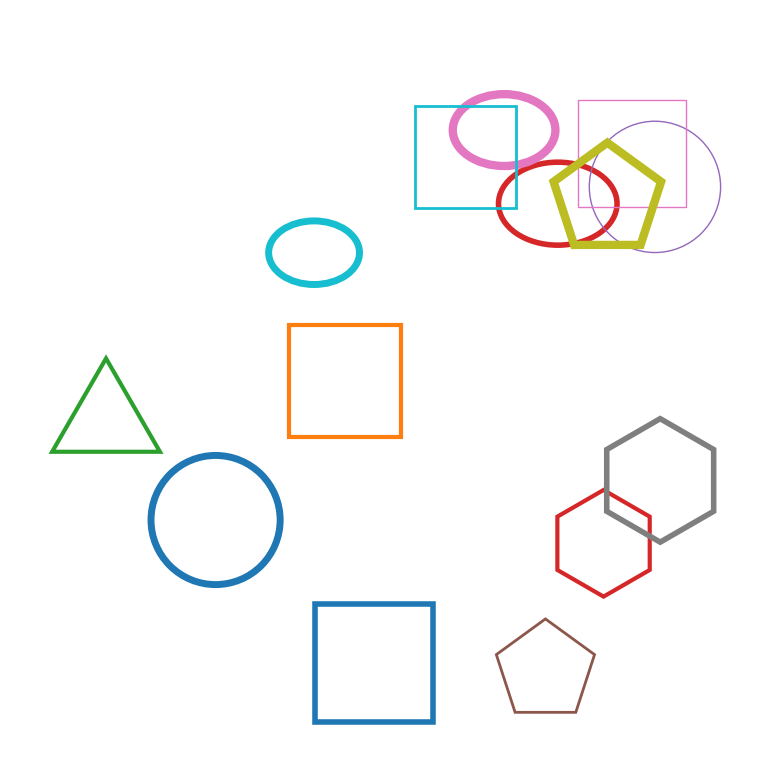[{"shape": "square", "thickness": 2, "radius": 0.38, "center": [0.486, 0.139]}, {"shape": "circle", "thickness": 2.5, "radius": 0.42, "center": [0.28, 0.325]}, {"shape": "square", "thickness": 1.5, "radius": 0.36, "center": [0.448, 0.506]}, {"shape": "triangle", "thickness": 1.5, "radius": 0.4, "center": [0.138, 0.454]}, {"shape": "hexagon", "thickness": 1.5, "radius": 0.35, "center": [0.784, 0.294]}, {"shape": "oval", "thickness": 2, "radius": 0.38, "center": [0.724, 0.735]}, {"shape": "circle", "thickness": 0.5, "radius": 0.43, "center": [0.851, 0.757]}, {"shape": "pentagon", "thickness": 1, "radius": 0.34, "center": [0.708, 0.129]}, {"shape": "oval", "thickness": 3, "radius": 0.33, "center": [0.655, 0.831]}, {"shape": "square", "thickness": 0.5, "radius": 0.35, "center": [0.821, 0.801]}, {"shape": "hexagon", "thickness": 2, "radius": 0.4, "center": [0.857, 0.376]}, {"shape": "pentagon", "thickness": 3, "radius": 0.37, "center": [0.789, 0.741]}, {"shape": "square", "thickness": 1, "radius": 0.33, "center": [0.605, 0.796]}, {"shape": "oval", "thickness": 2.5, "radius": 0.29, "center": [0.408, 0.672]}]